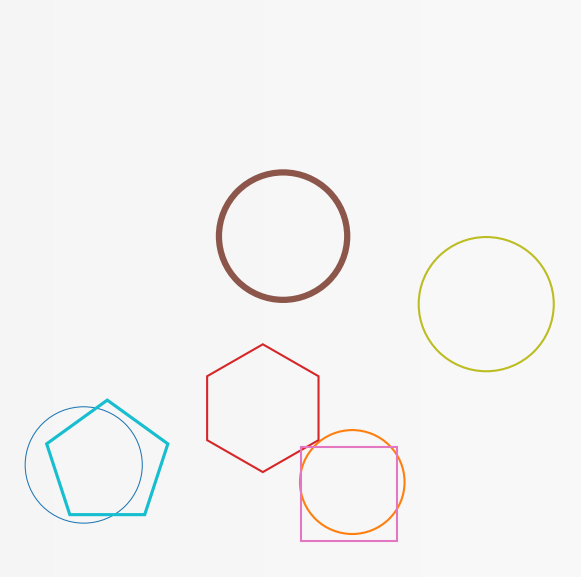[{"shape": "circle", "thickness": 0.5, "radius": 0.5, "center": [0.144, 0.194]}, {"shape": "circle", "thickness": 1, "radius": 0.45, "center": [0.606, 0.164]}, {"shape": "hexagon", "thickness": 1, "radius": 0.55, "center": [0.452, 0.292]}, {"shape": "circle", "thickness": 3, "radius": 0.55, "center": [0.487, 0.59]}, {"shape": "square", "thickness": 1, "radius": 0.41, "center": [0.6, 0.143]}, {"shape": "circle", "thickness": 1, "radius": 0.58, "center": [0.837, 0.472]}, {"shape": "pentagon", "thickness": 1.5, "radius": 0.55, "center": [0.185, 0.197]}]